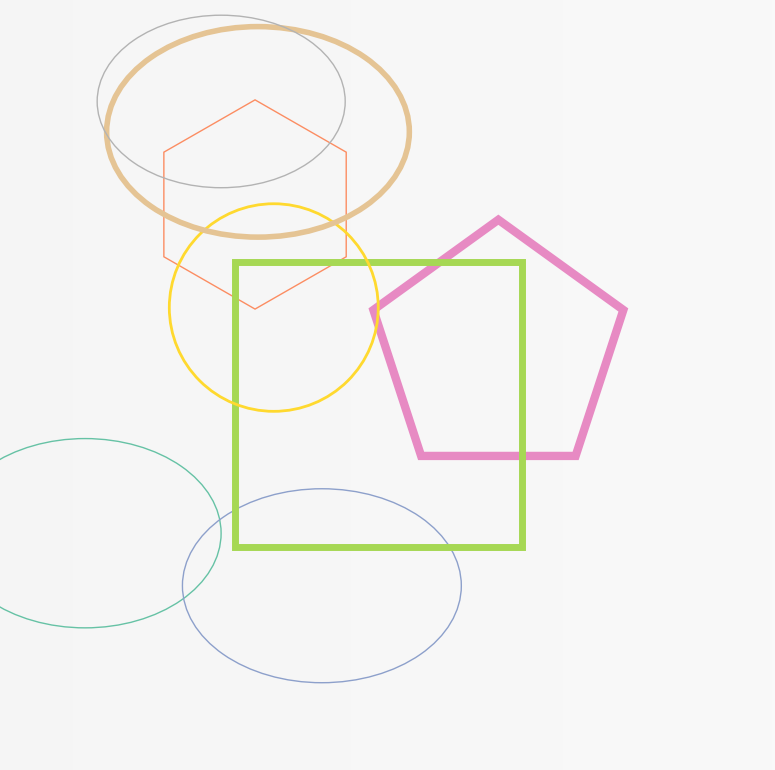[{"shape": "oval", "thickness": 0.5, "radius": 0.88, "center": [0.11, 0.308]}, {"shape": "hexagon", "thickness": 0.5, "radius": 0.68, "center": [0.329, 0.734]}, {"shape": "oval", "thickness": 0.5, "radius": 0.9, "center": [0.415, 0.239]}, {"shape": "pentagon", "thickness": 3, "radius": 0.85, "center": [0.643, 0.545]}, {"shape": "square", "thickness": 2.5, "radius": 0.93, "center": [0.489, 0.475]}, {"shape": "circle", "thickness": 1, "radius": 0.67, "center": [0.353, 0.601]}, {"shape": "oval", "thickness": 2, "radius": 0.98, "center": [0.333, 0.829]}, {"shape": "oval", "thickness": 0.5, "radius": 0.8, "center": [0.285, 0.868]}]